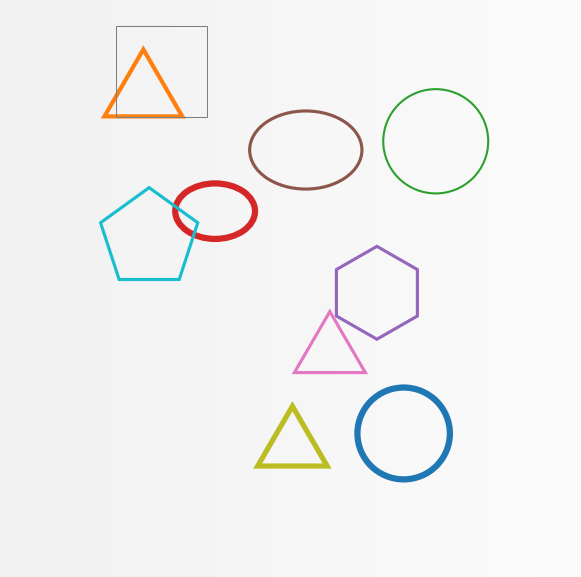[{"shape": "circle", "thickness": 3, "radius": 0.4, "center": [0.694, 0.249]}, {"shape": "triangle", "thickness": 2, "radius": 0.39, "center": [0.247, 0.836]}, {"shape": "circle", "thickness": 1, "radius": 0.45, "center": [0.75, 0.754]}, {"shape": "oval", "thickness": 3, "radius": 0.34, "center": [0.37, 0.633]}, {"shape": "hexagon", "thickness": 1.5, "radius": 0.4, "center": [0.648, 0.492]}, {"shape": "oval", "thickness": 1.5, "radius": 0.48, "center": [0.526, 0.739]}, {"shape": "triangle", "thickness": 1.5, "radius": 0.35, "center": [0.568, 0.389]}, {"shape": "square", "thickness": 0.5, "radius": 0.39, "center": [0.278, 0.875]}, {"shape": "triangle", "thickness": 2.5, "radius": 0.35, "center": [0.503, 0.227]}, {"shape": "pentagon", "thickness": 1.5, "radius": 0.44, "center": [0.257, 0.586]}]